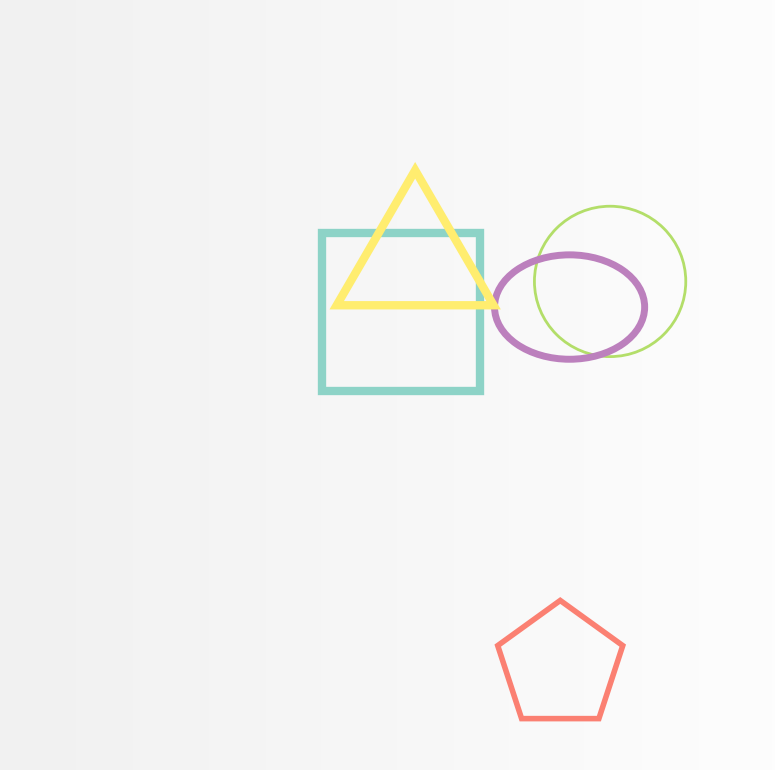[{"shape": "square", "thickness": 3, "radius": 0.51, "center": [0.517, 0.595]}, {"shape": "pentagon", "thickness": 2, "radius": 0.42, "center": [0.723, 0.135]}, {"shape": "circle", "thickness": 1, "radius": 0.49, "center": [0.787, 0.635]}, {"shape": "oval", "thickness": 2.5, "radius": 0.48, "center": [0.735, 0.601]}, {"shape": "triangle", "thickness": 3, "radius": 0.58, "center": [0.536, 0.662]}]